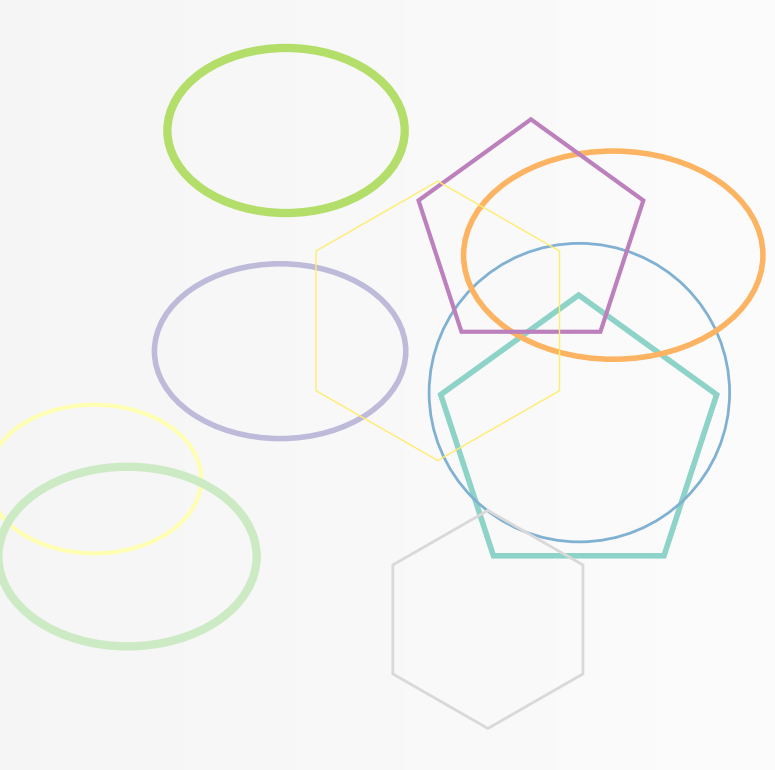[{"shape": "pentagon", "thickness": 2, "radius": 0.94, "center": [0.747, 0.43]}, {"shape": "oval", "thickness": 1.5, "radius": 0.69, "center": [0.122, 0.378]}, {"shape": "oval", "thickness": 2, "radius": 0.81, "center": [0.361, 0.544]}, {"shape": "circle", "thickness": 1, "radius": 0.97, "center": [0.748, 0.49]}, {"shape": "oval", "thickness": 2, "radius": 0.97, "center": [0.791, 0.669]}, {"shape": "oval", "thickness": 3, "radius": 0.77, "center": [0.369, 0.831]}, {"shape": "hexagon", "thickness": 1, "radius": 0.71, "center": [0.63, 0.196]}, {"shape": "pentagon", "thickness": 1.5, "radius": 0.76, "center": [0.685, 0.693]}, {"shape": "oval", "thickness": 3, "radius": 0.83, "center": [0.165, 0.277]}, {"shape": "hexagon", "thickness": 0.5, "radius": 0.91, "center": [0.565, 0.583]}]